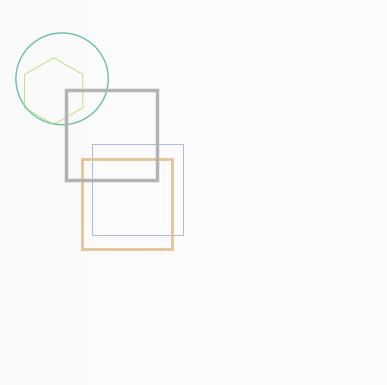[{"shape": "circle", "thickness": 1, "radius": 0.6, "center": [0.16, 0.795]}, {"shape": "square", "thickness": 0.5, "radius": 0.59, "center": [0.354, 0.507]}, {"shape": "hexagon", "thickness": 0.5, "radius": 0.43, "center": [0.139, 0.763]}, {"shape": "square", "thickness": 2, "radius": 0.59, "center": [0.328, 0.469]}, {"shape": "square", "thickness": 2.5, "radius": 0.59, "center": [0.287, 0.649]}]